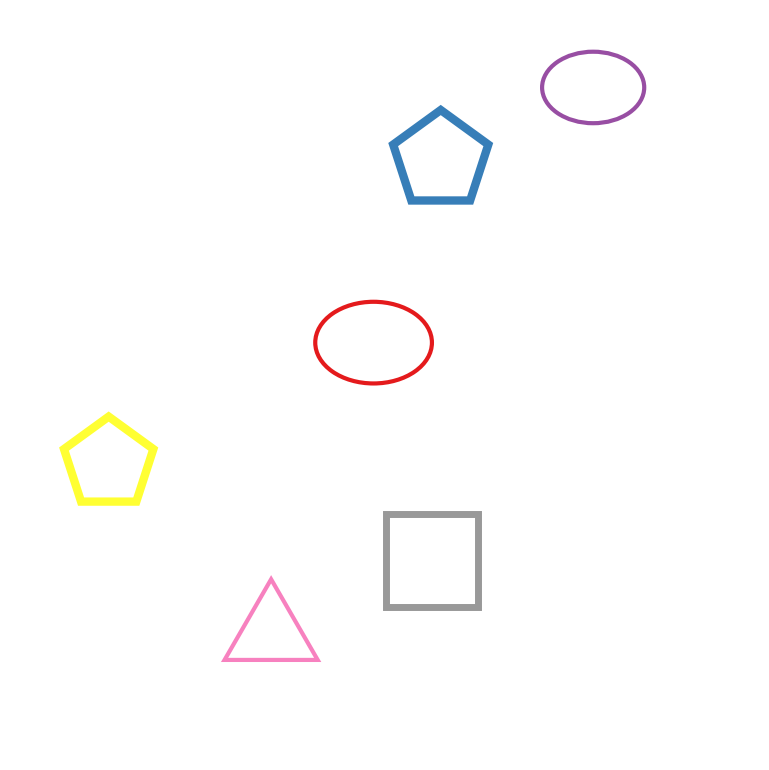[{"shape": "oval", "thickness": 1.5, "radius": 0.38, "center": [0.485, 0.555]}, {"shape": "pentagon", "thickness": 3, "radius": 0.32, "center": [0.572, 0.792]}, {"shape": "oval", "thickness": 1.5, "radius": 0.33, "center": [0.77, 0.886]}, {"shape": "pentagon", "thickness": 3, "radius": 0.31, "center": [0.141, 0.398]}, {"shape": "triangle", "thickness": 1.5, "radius": 0.35, "center": [0.352, 0.178]}, {"shape": "square", "thickness": 2.5, "radius": 0.3, "center": [0.561, 0.272]}]